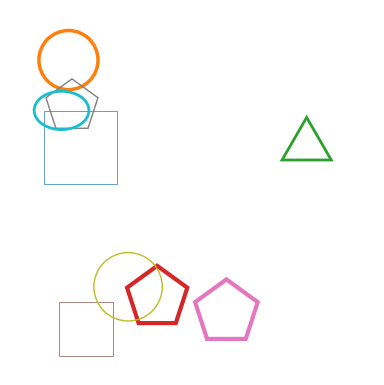[{"shape": "square", "thickness": 0.5, "radius": 0.47, "center": [0.209, 0.616]}, {"shape": "circle", "thickness": 2.5, "radius": 0.38, "center": [0.178, 0.844]}, {"shape": "triangle", "thickness": 2, "radius": 0.37, "center": [0.797, 0.621]}, {"shape": "pentagon", "thickness": 3, "radius": 0.41, "center": [0.408, 0.227]}, {"shape": "square", "thickness": 0.5, "radius": 0.35, "center": [0.224, 0.146]}, {"shape": "pentagon", "thickness": 3, "radius": 0.43, "center": [0.588, 0.189]}, {"shape": "pentagon", "thickness": 1, "radius": 0.35, "center": [0.187, 0.724]}, {"shape": "circle", "thickness": 1, "radius": 0.44, "center": [0.333, 0.255]}, {"shape": "oval", "thickness": 2, "radius": 0.36, "center": [0.16, 0.713]}]